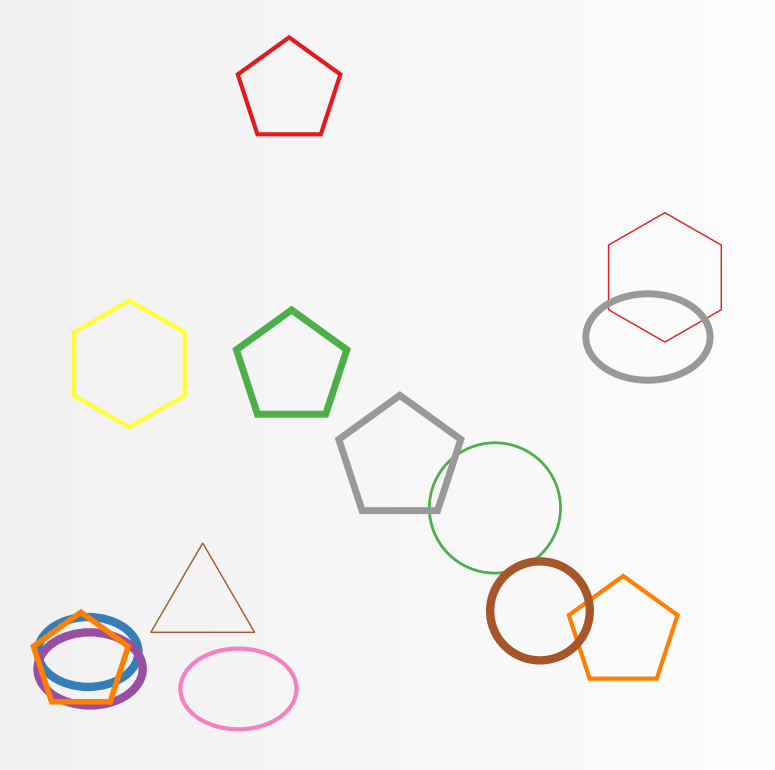[{"shape": "hexagon", "thickness": 0.5, "radius": 0.42, "center": [0.858, 0.64]}, {"shape": "pentagon", "thickness": 1.5, "radius": 0.35, "center": [0.373, 0.882]}, {"shape": "oval", "thickness": 3, "radius": 0.32, "center": [0.114, 0.153]}, {"shape": "circle", "thickness": 1, "radius": 0.42, "center": [0.639, 0.34]}, {"shape": "pentagon", "thickness": 2.5, "radius": 0.37, "center": [0.376, 0.523]}, {"shape": "oval", "thickness": 3, "radius": 0.34, "center": [0.116, 0.131]}, {"shape": "pentagon", "thickness": 2, "radius": 0.32, "center": [0.104, 0.141]}, {"shape": "pentagon", "thickness": 1.5, "radius": 0.37, "center": [0.804, 0.178]}, {"shape": "hexagon", "thickness": 1.5, "radius": 0.41, "center": [0.167, 0.527]}, {"shape": "circle", "thickness": 3, "radius": 0.32, "center": [0.697, 0.207]}, {"shape": "triangle", "thickness": 0.5, "radius": 0.39, "center": [0.262, 0.217]}, {"shape": "oval", "thickness": 1.5, "radius": 0.37, "center": [0.308, 0.105]}, {"shape": "oval", "thickness": 2.5, "radius": 0.4, "center": [0.836, 0.562]}, {"shape": "pentagon", "thickness": 2.5, "radius": 0.41, "center": [0.516, 0.404]}]